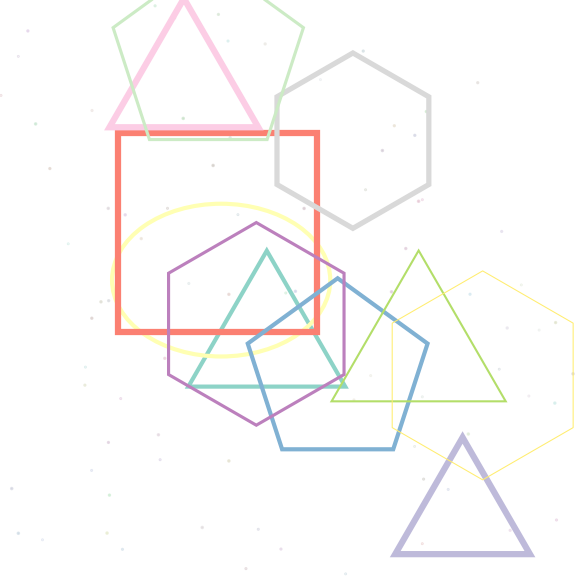[{"shape": "triangle", "thickness": 2, "radius": 0.78, "center": [0.462, 0.408]}, {"shape": "oval", "thickness": 2, "radius": 0.94, "center": [0.383, 0.514]}, {"shape": "triangle", "thickness": 3, "radius": 0.67, "center": [0.801, 0.107]}, {"shape": "square", "thickness": 3, "radius": 0.86, "center": [0.377, 0.597]}, {"shape": "pentagon", "thickness": 2, "radius": 0.82, "center": [0.585, 0.354]}, {"shape": "triangle", "thickness": 1, "radius": 0.87, "center": [0.725, 0.391]}, {"shape": "triangle", "thickness": 3, "radius": 0.74, "center": [0.318, 0.853]}, {"shape": "hexagon", "thickness": 2.5, "radius": 0.76, "center": [0.611, 0.756]}, {"shape": "hexagon", "thickness": 1.5, "radius": 0.88, "center": [0.444, 0.438]}, {"shape": "pentagon", "thickness": 1.5, "radius": 0.87, "center": [0.361, 0.898]}, {"shape": "hexagon", "thickness": 0.5, "radius": 0.9, "center": [0.836, 0.349]}]